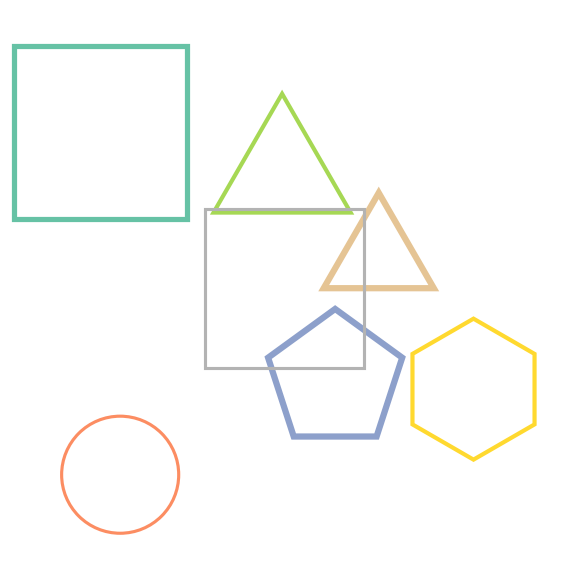[{"shape": "square", "thickness": 2.5, "radius": 0.75, "center": [0.174, 0.77]}, {"shape": "circle", "thickness": 1.5, "radius": 0.51, "center": [0.208, 0.177]}, {"shape": "pentagon", "thickness": 3, "radius": 0.61, "center": [0.58, 0.342]}, {"shape": "triangle", "thickness": 2, "radius": 0.69, "center": [0.488, 0.7]}, {"shape": "hexagon", "thickness": 2, "radius": 0.61, "center": [0.82, 0.325]}, {"shape": "triangle", "thickness": 3, "radius": 0.55, "center": [0.656, 0.555]}, {"shape": "square", "thickness": 1.5, "radius": 0.69, "center": [0.493, 0.5]}]